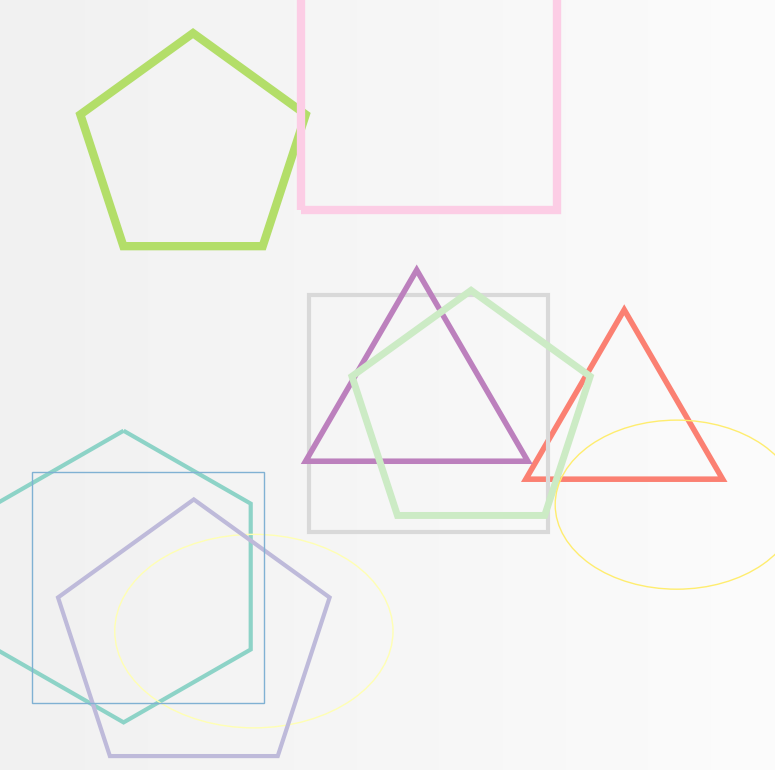[{"shape": "hexagon", "thickness": 1.5, "radius": 0.95, "center": [0.159, 0.251]}, {"shape": "oval", "thickness": 0.5, "radius": 0.9, "center": [0.328, 0.18]}, {"shape": "pentagon", "thickness": 1.5, "radius": 0.92, "center": [0.25, 0.167]}, {"shape": "triangle", "thickness": 2, "radius": 0.73, "center": [0.805, 0.451]}, {"shape": "square", "thickness": 0.5, "radius": 0.75, "center": [0.191, 0.237]}, {"shape": "pentagon", "thickness": 3, "radius": 0.76, "center": [0.249, 0.804]}, {"shape": "square", "thickness": 3, "radius": 0.83, "center": [0.553, 0.893]}, {"shape": "square", "thickness": 1.5, "radius": 0.77, "center": [0.553, 0.463]}, {"shape": "triangle", "thickness": 2, "radius": 0.83, "center": [0.538, 0.484]}, {"shape": "pentagon", "thickness": 2.5, "radius": 0.81, "center": [0.608, 0.461]}, {"shape": "oval", "thickness": 0.5, "radius": 0.78, "center": [0.873, 0.345]}]